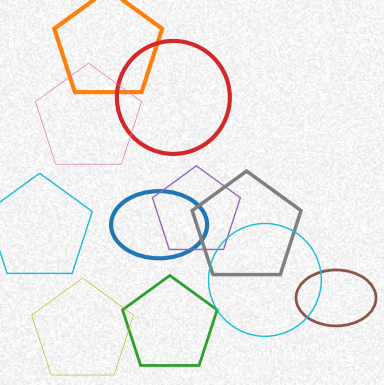[{"shape": "oval", "thickness": 3, "radius": 0.62, "center": [0.413, 0.416]}, {"shape": "pentagon", "thickness": 3, "radius": 0.74, "center": [0.281, 0.88]}, {"shape": "pentagon", "thickness": 2, "radius": 0.65, "center": [0.441, 0.155]}, {"shape": "circle", "thickness": 3, "radius": 0.73, "center": [0.45, 0.747]}, {"shape": "pentagon", "thickness": 1, "radius": 0.6, "center": [0.51, 0.449]}, {"shape": "oval", "thickness": 2, "radius": 0.52, "center": [0.873, 0.226]}, {"shape": "pentagon", "thickness": 0.5, "radius": 0.73, "center": [0.23, 0.691]}, {"shape": "pentagon", "thickness": 2.5, "radius": 0.74, "center": [0.641, 0.407]}, {"shape": "pentagon", "thickness": 0.5, "radius": 0.7, "center": [0.215, 0.138]}, {"shape": "circle", "thickness": 1, "radius": 0.73, "center": [0.688, 0.273]}, {"shape": "pentagon", "thickness": 1, "radius": 0.72, "center": [0.103, 0.406]}]